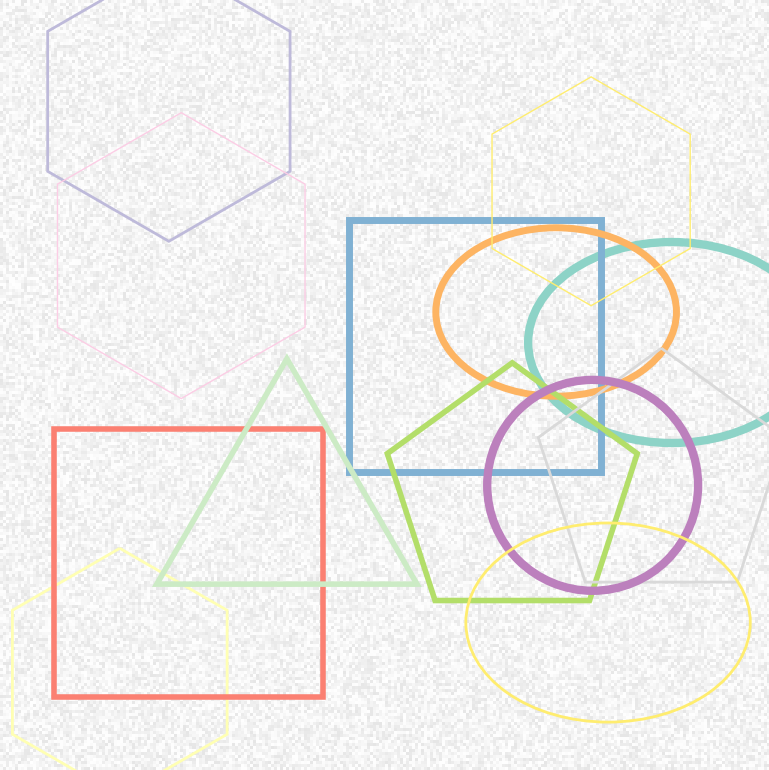[{"shape": "oval", "thickness": 3, "radius": 0.93, "center": [0.872, 0.555]}, {"shape": "hexagon", "thickness": 1, "radius": 0.8, "center": [0.156, 0.127]}, {"shape": "hexagon", "thickness": 1, "radius": 0.91, "center": [0.219, 0.868]}, {"shape": "square", "thickness": 2, "radius": 0.87, "center": [0.245, 0.269]}, {"shape": "square", "thickness": 2.5, "radius": 0.82, "center": [0.617, 0.55]}, {"shape": "oval", "thickness": 2.5, "radius": 0.78, "center": [0.722, 0.595]}, {"shape": "pentagon", "thickness": 2, "radius": 0.85, "center": [0.665, 0.358]}, {"shape": "hexagon", "thickness": 0.5, "radius": 0.93, "center": [0.235, 0.668]}, {"shape": "pentagon", "thickness": 1, "radius": 0.84, "center": [0.859, 0.38]}, {"shape": "circle", "thickness": 3, "radius": 0.68, "center": [0.77, 0.37]}, {"shape": "triangle", "thickness": 2, "radius": 0.98, "center": [0.373, 0.339]}, {"shape": "hexagon", "thickness": 0.5, "radius": 0.74, "center": [0.768, 0.752]}, {"shape": "oval", "thickness": 1, "radius": 0.92, "center": [0.79, 0.191]}]